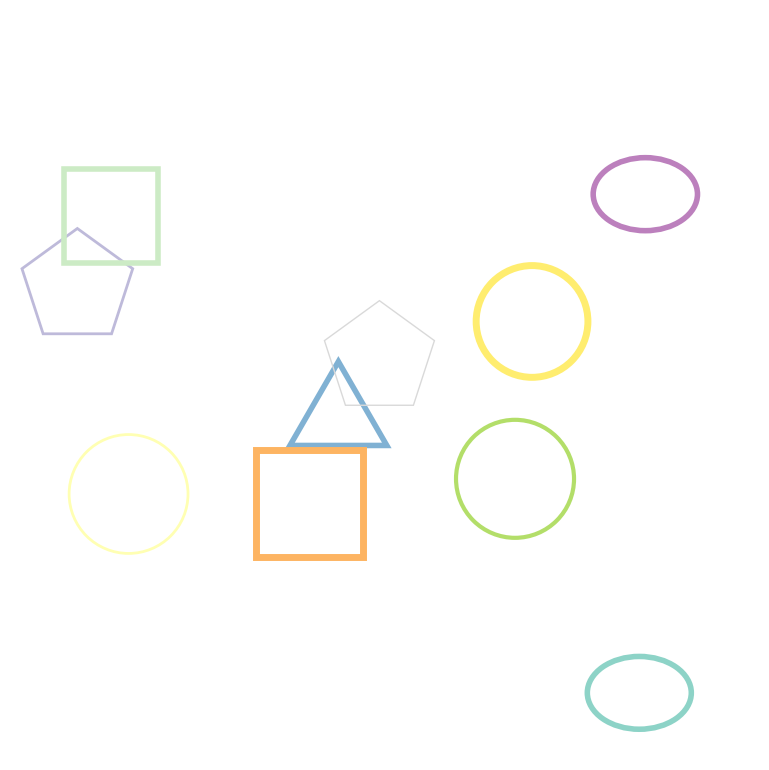[{"shape": "oval", "thickness": 2, "radius": 0.34, "center": [0.83, 0.1]}, {"shape": "circle", "thickness": 1, "radius": 0.39, "center": [0.167, 0.358]}, {"shape": "pentagon", "thickness": 1, "radius": 0.38, "center": [0.1, 0.628]}, {"shape": "triangle", "thickness": 2, "radius": 0.36, "center": [0.439, 0.458]}, {"shape": "square", "thickness": 2.5, "radius": 0.35, "center": [0.402, 0.346]}, {"shape": "circle", "thickness": 1.5, "radius": 0.38, "center": [0.669, 0.378]}, {"shape": "pentagon", "thickness": 0.5, "radius": 0.38, "center": [0.493, 0.534]}, {"shape": "oval", "thickness": 2, "radius": 0.34, "center": [0.838, 0.748]}, {"shape": "square", "thickness": 2, "radius": 0.31, "center": [0.144, 0.72]}, {"shape": "circle", "thickness": 2.5, "radius": 0.36, "center": [0.691, 0.583]}]